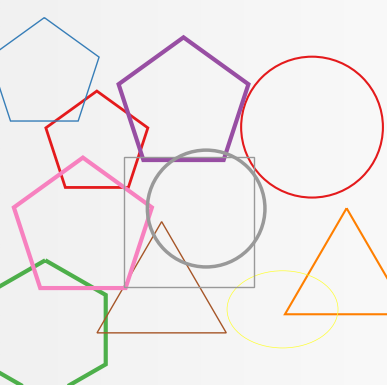[{"shape": "pentagon", "thickness": 2, "radius": 0.69, "center": [0.25, 0.625]}, {"shape": "circle", "thickness": 1.5, "radius": 0.91, "center": [0.805, 0.67]}, {"shape": "pentagon", "thickness": 1, "radius": 0.74, "center": [0.114, 0.806]}, {"shape": "hexagon", "thickness": 3, "radius": 0.9, "center": [0.117, 0.144]}, {"shape": "pentagon", "thickness": 3, "radius": 0.88, "center": [0.474, 0.727]}, {"shape": "triangle", "thickness": 1.5, "radius": 0.92, "center": [0.894, 0.276]}, {"shape": "oval", "thickness": 0.5, "radius": 0.72, "center": [0.729, 0.196]}, {"shape": "triangle", "thickness": 1, "radius": 0.96, "center": [0.417, 0.232]}, {"shape": "pentagon", "thickness": 3, "radius": 0.94, "center": [0.214, 0.403]}, {"shape": "circle", "thickness": 2.5, "radius": 0.76, "center": [0.532, 0.458]}, {"shape": "square", "thickness": 1, "radius": 0.84, "center": [0.488, 0.423]}]